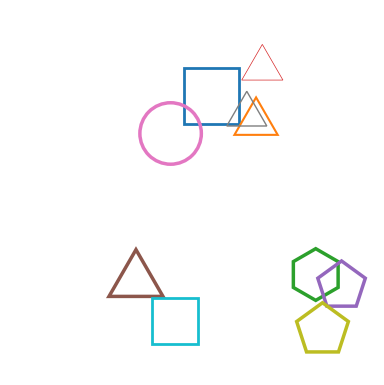[{"shape": "square", "thickness": 2, "radius": 0.36, "center": [0.549, 0.751]}, {"shape": "triangle", "thickness": 1.5, "radius": 0.32, "center": [0.665, 0.682]}, {"shape": "hexagon", "thickness": 2.5, "radius": 0.34, "center": [0.82, 0.287]}, {"shape": "triangle", "thickness": 0.5, "radius": 0.31, "center": [0.681, 0.823]}, {"shape": "pentagon", "thickness": 2.5, "radius": 0.32, "center": [0.887, 0.257]}, {"shape": "triangle", "thickness": 2.5, "radius": 0.4, "center": [0.353, 0.271]}, {"shape": "circle", "thickness": 2.5, "radius": 0.4, "center": [0.443, 0.653]}, {"shape": "triangle", "thickness": 1, "radius": 0.3, "center": [0.641, 0.703]}, {"shape": "pentagon", "thickness": 2.5, "radius": 0.35, "center": [0.838, 0.143]}, {"shape": "square", "thickness": 2, "radius": 0.3, "center": [0.453, 0.166]}]